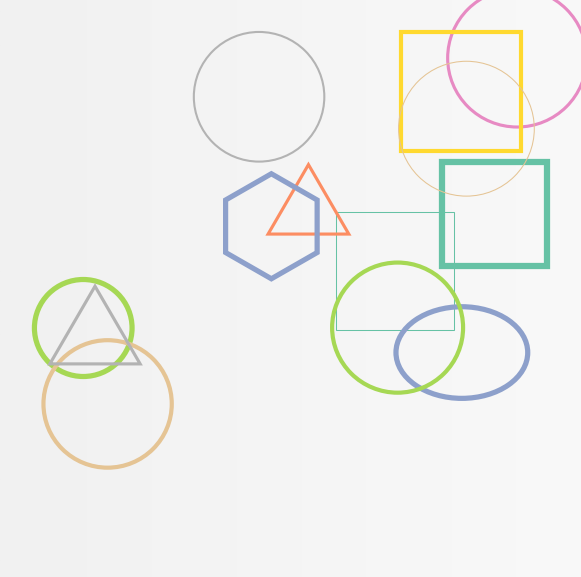[{"shape": "square", "thickness": 0.5, "radius": 0.51, "center": [0.679, 0.53]}, {"shape": "square", "thickness": 3, "radius": 0.45, "center": [0.85, 0.628]}, {"shape": "triangle", "thickness": 1.5, "radius": 0.4, "center": [0.531, 0.634]}, {"shape": "hexagon", "thickness": 2.5, "radius": 0.45, "center": [0.467, 0.607]}, {"shape": "oval", "thickness": 2.5, "radius": 0.57, "center": [0.795, 0.389]}, {"shape": "circle", "thickness": 1.5, "radius": 0.6, "center": [0.89, 0.899]}, {"shape": "circle", "thickness": 2.5, "radius": 0.42, "center": [0.143, 0.431]}, {"shape": "circle", "thickness": 2, "radius": 0.56, "center": [0.684, 0.432]}, {"shape": "square", "thickness": 2, "radius": 0.52, "center": [0.793, 0.841]}, {"shape": "circle", "thickness": 0.5, "radius": 0.58, "center": [0.802, 0.776]}, {"shape": "circle", "thickness": 2, "radius": 0.55, "center": [0.185, 0.3]}, {"shape": "circle", "thickness": 1, "radius": 0.56, "center": [0.446, 0.832]}, {"shape": "triangle", "thickness": 1.5, "radius": 0.45, "center": [0.163, 0.414]}]